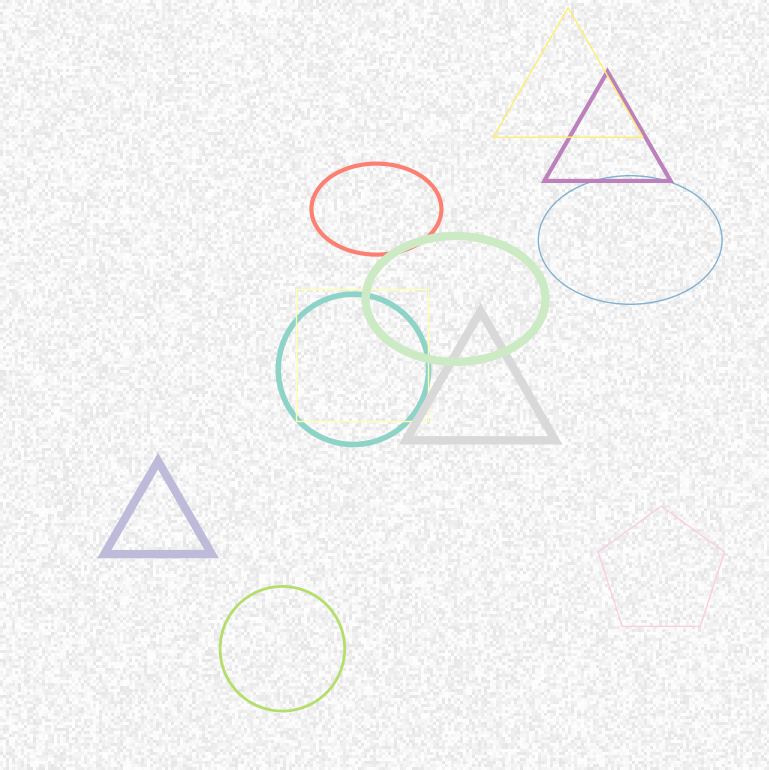[{"shape": "circle", "thickness": 2, "radius": 0.49, "center": [0.459, 0.52]}, {"shape": "square", "thickness": 0.5, "radius": 0.43, "center": [0.471, 0.54]}, {"shape": "triangle", "thickness": 3, "radius": 0.4, "center": [0.205, 0.321]}, {"shape": "oval", "thickness": 1.5, "radius": 0.42, "center": [0.489, 0.728]}, {"shape": "oval", "thickness": 0.5, "radius": 0.6, "center": [0.818, 0.688]}, {"shape": "circle", "thickness": 1, "radius": 0.4, "center": [0.367, 0.157]}, {"shape": "pentagon", "thickness": 0.5, "radius": 0.43, "center": [0.859, 0.256]}, {"shape": "triangle", "thickness": 3, "radius": 0.56, "center": [0.624, 0.484]}, {"shape": "triangle", "thickness": 1.5, "radius": 0.47, "center": [0.789, 0.812]}, {"shape": "oval", "thickness": 3, "radius": 0.58, "center": [0.592, 0.612]}, {"shape": "triangle", "thickness": 0.5, "radius": 0.56, "center": [0.738, 0.878]}]